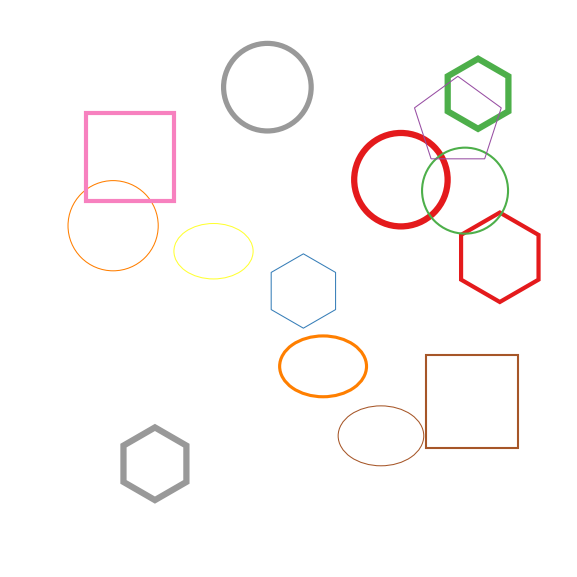[{"shape": "hexagon", "thickness": 2, "radius": 0.39, "center": [0.865, 0.554]}, {"shape": "circle", "thickness": 3, "radius": 0.4, "center": [0.694, 0.688]}, {"shape": "hexagon", "thickness": 0.5, "radius": 0.32, "center": [0.525, 0.495]}, {"shape": "circle", "thickness": 1, "radius": 0.37, "center": [0.805, 0.669]}, {"shape": "hexagon", "thickness": 3, "radius": 0.3, "center": [0.828, 0.837]}, {"shape": "pentagon", "thickness": 0.5, "radius": 0.39, "center": [0.793, 0.788]}, {"shape": "oval", "thickness": 1.5, "radius": 0.38, "center": [0.559, 0.365]}, {"shape": "circle", "thickness": 0.5, "radius": 0.39, "center": [0.196, 0.608]}, {"shape": "oval", "thickness": 0.5, "radius": 0.34, "center": [0.37, 0.564]}, {"shape": "oval", "thickness": 0.5, "radius": 0.37, "center": [0.66, 0.244]}, {"shape": "square", "thickness": 1, "radius": 0.4, "center": [0.818, 0.304]}, {"shape": "square", "thickness": 2, "radius": 0.38, "center": [0.224, 0.727]}, {"shape": "circle", "thickness": 2.5, "radius": 0.38, "center": [0.463, 0.848]}, {"shape": "hexagon", "thickness": 3, "radius": 0.31, "center": [0.268, 0.196]}]